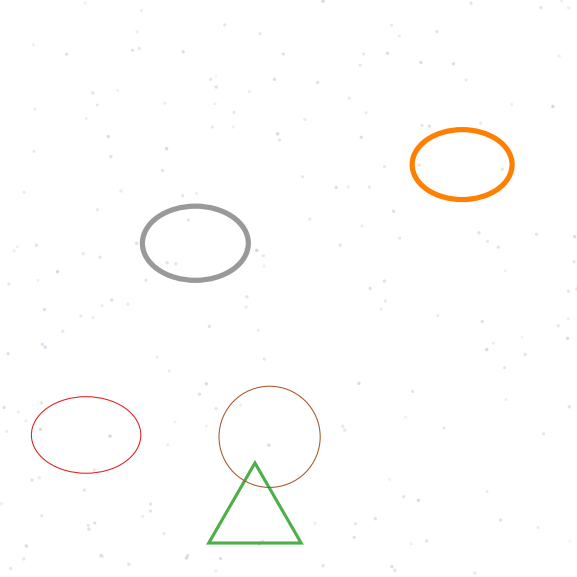[{"shape": "oval", "thickness": 0.5, "radius": 0.47, "center": [0.149, 0.246]}, {"shape": "triangle", "thickness": 1.5, "radius": 0.46, "center": [0.441, 0.105]}, {"shape": "oval", "thickness": 2.5, "radius": 0.43, "center": [0.8, 0.714]}, {"shape": "circle", "thickness": 0.5, "radius": 0.44, "center": [0.467, 0.243]}, {"shape": "oval", "thickness": 2.5, "radius": 0.46, "center": [0.338, 0.578]}]